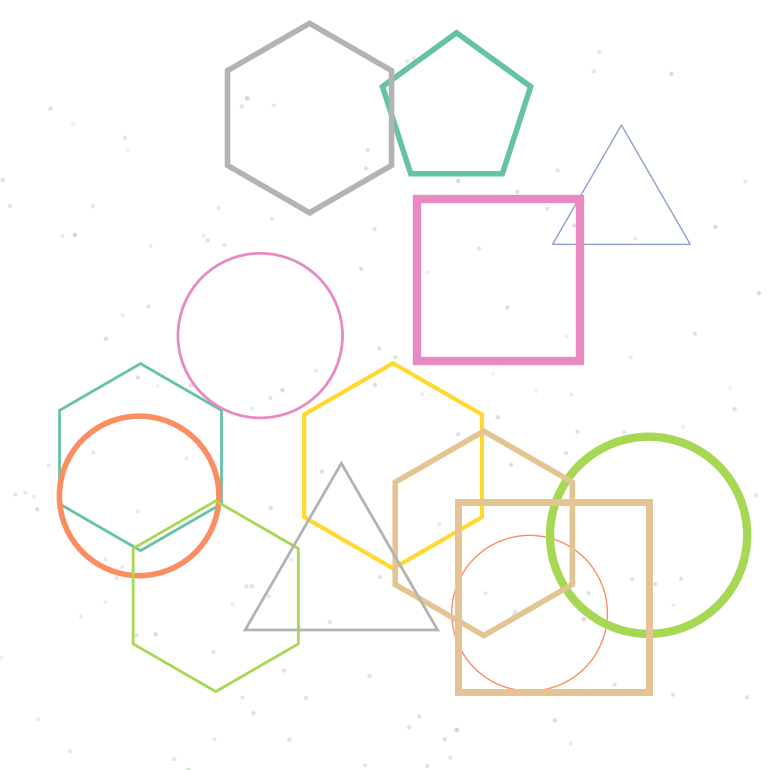[{"shape": "hexagon", "thickness": 1, "radius": 0.61, "center": [0.182, 0.406]}, {"shape": "pentagon", "thickness": 2, "radius": 0.51, "center": [0.593, 0.856]}, {"shape": "circle", "thickness": 2, "radius": 0.52, "center": [0.181, 0.356]}, {"shape": "circle", "thickness": 0.5, "radius": 0.51, "center": [0.688, 0.204]}, {"shape": "triangle", "thickness": 0.5, "radius": 0.52, "center": [0.807, 0.734]}, {"shape": "circle", "thickness": 1, "radius": 0.53, "center": [0.338, 0.564]}, {"shape": "square", "thickness": 3, "radius": 0.53, "center": [0.647, 0.636]}, {"shape": "hexagon", "thickness": 1, "radius": 0.62, "center": [0.28, 0.226]}, {"shape": "circle", "thickness": 3, "radius": 0.64, "center": [0.842, 0.305]}, {"shape": "hexagon", "thickness": 1.5, "radius": 0.67, "center": [0.51, 0.395]}, {"shape": "hexagon", "thickness": 2, "radius": 0.66, "center": [0.628, 0.307]}, {"shape": "square", "thickness": 2.5, "radius": 0.62, "center": [0.719, 0.225]}, {"shape": "triangle", "thickness": 1, "radius": 0.72, "center": [0.443, 0.254]}, {"shape": "hexagon", "thickness": 2, "radius": 0.62, "center": [0.402, 0.847]}]